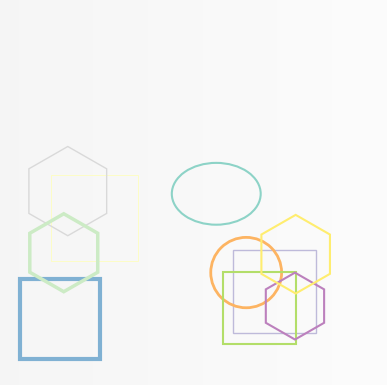[{"shape": "oval", "thickness": 1.5, "radius": 0.57, "center": [0.558, 0.497]}, {"shape": "square", "thickness": 0.5, "radius": 0.56, "center": [0.244, 0.434]}, {"shape": "square", "thickness": 1, "radius": 0.54, "center": [0.708, 0.242]}, {"shape": "square", "thickness": 3, "radius": 0.52, "center": [0.155, 0.172]}, {"shape": "circle", "thickness": 2, "radius": 0.46, "center": [0.635, 0.292]}, {"shape": "square", "thickness": 1.5, "radius": 0.47, "center": [0.669, 0.2]}, {"shape": "hexagon", "thickness": 1, "radius": 0.58, "center": [0.175, 0.504]}, {"shape": "hexagon", "thickness": 1.5, "radius": 0.43, "center": [0.761, 0.205]}, {"shape": "hexagon", "thickness": 2.5, "radius": 0.51, "center": [0.165, 0.344]}, {"shape": "hexagon", "thickness": 1.5, "radius": 0.51, "center": [0.763, 0.34]}]